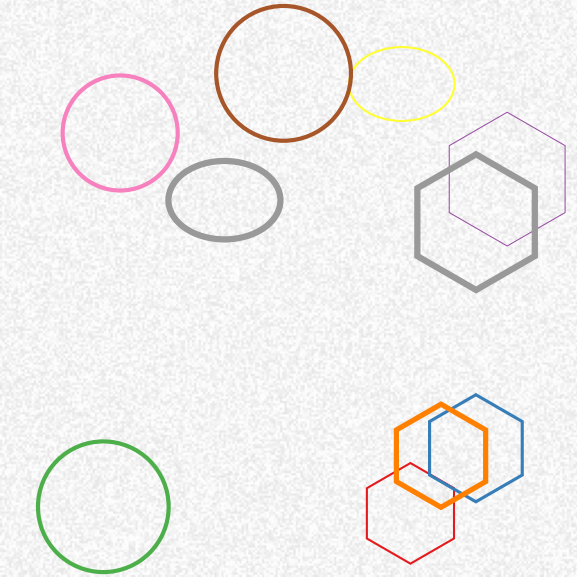[{"shape": "hexagon", "thickness": 1, "radius": 0.44, "center": [0.711, 0.11]}, {"shape": "hexagon", "thickness": 1.5, "radius": 0.46, "center": [0.824, 0.223]}, {"shape": "circle", "thickness": 2, "radius": 0.57, "center": [0.179, 0.122]}, {"shape": "hexagon", "thickness": 0.5, "radius": 0.58, "center": [0.878, 0.689]}, {"shape": "hexagon", "thickness": 2.5, "radius": 0.45, "center": [0.764, 0.21]}, {"shape": "oval", "thickness": 1, "radius": 0.46, "center": [0.696, 0.854]}, {"shape": "circle", "thickness": 2, "radius": 0.58, "center": [0.491, 0.872]}, {"shape": "circle", "thickness": 2, "radius": 0.5, "center": [0.208, 0.769]}, {"shape": "hexagon", "thickness": 3, "radius": 0.59, "center": [0.824, 0.614]}, {"shape": "oval", "thickness": 3, "radius": 0.48, "center": [0.389, 0.653]}]